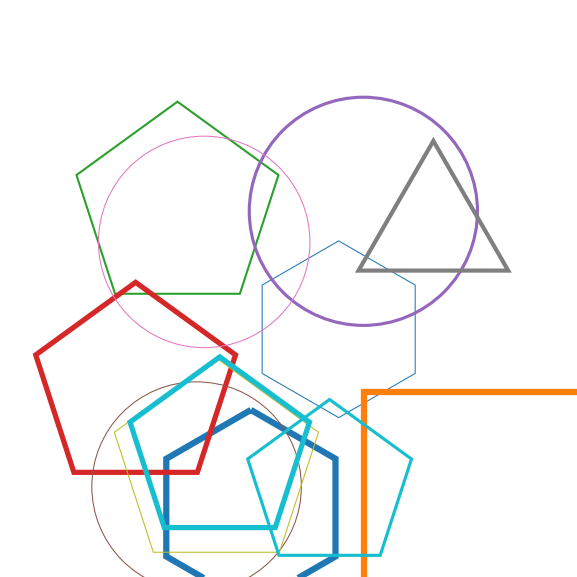[{"shape": "hexagon", "thickness": 0.5, "radius": 0.77, "center": [0.586, 0.429]}, {"shape": "hexagon", "thickness": 3, "radius": 0.85, "center": [0.434, 0.12]}, {"shape": "square", "thickness": 3, "radius": 0.97, "center": [0.825, 0.126]}, {"shape": "pentagon", "thickness": 1, "radius": 0.92, "center": [0.307, 0.639]}, {"shape": "pentagon", "thickness": 2.5, "radius": 0.91, "center": [0.235, 0.328]}, {"shape": "circle", "thickness": 1.5, "radius": 0.99, "center": [0.629, 0.633]}, {"shape": "circle", "thickness": 0.5, "radius": 0.91, "center": [0.34, 0.157]}, {"shape": "circle", "thickness": 0.5, "radius": 0.92, "center": [0.354, 0.58]}, {"shape": "triangle", "thickness": 2, "radius": 0.75, "center": [0.75, 0.605]}, {"shape": "pentagon", "thickness": 0.5, "radius": 0.93, "center": [0.375, 0.193]}, {"shape": "pentagon", "thickness": 2.5, "radius": 0.82, "center": [0.381, 0.218]}, {"shape": "pentagon", "thickness": 1.5, "radius": 0.75, "center": [0.571, 0.158]}]